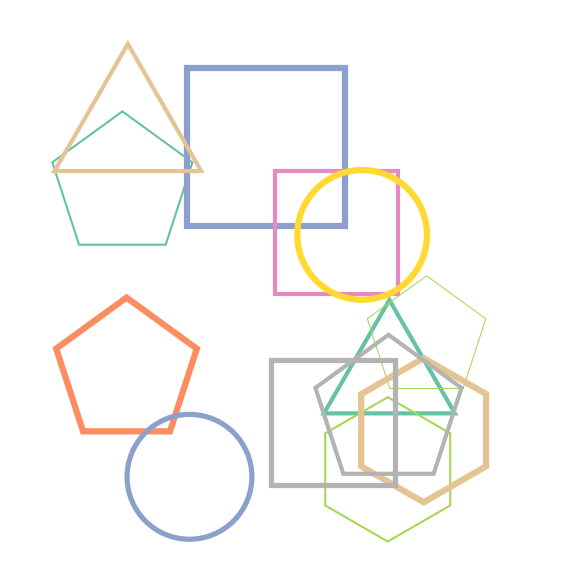[{"shape": "pentagon", "thickness": 1, "radius": 0.64, "center": [0.212, 0.679]}, {"shape": "triangle", "thickness": 2, "radius": 0.65, "center": [0.674, 0.349]}, {"shape": "pentagon", "thickness": 3, "radius": 0.64, "center": [0.219, 0.356]}, {"shape": "square", "thickness": 3, "radius": 0.68, "center": [0.46, 0.744]}, {"shape": "circle", "thickness": 2.5, "radius": 0.54, "center": [0.328, 0.173]}, {"shape": "square", "thickness": 2, "radius": 0.53, "center": [0.583, 0.597]}, {"shape": "hexagon", "thickness": 1, "radius": 0.62, "center": [0.671, 0.186]}, {"shape": "pentagon", "thickness": 0.5, "radius": 0.54, "center": [0.739, 0.414]}, {"shape": "circle", "thickness": 3, "radius": 0.56, "center": [0.627, 0.592]}, {"shape": "hexagon", "thickness": 3, "radius": 0.62, "center": [0.734, 0.254]}, {"shape": "triangle", "thickness": 2, "radius": 0.73, "center": [0.221, 0.776]}, {"shape": "pentagon", "thickness": 2, "radius": 0.67, "center": [0.673, 0.286]}, {"shape": "square", "thickness": 2.5, "radius": 0.54, "center": [0.576, 0.267]}]